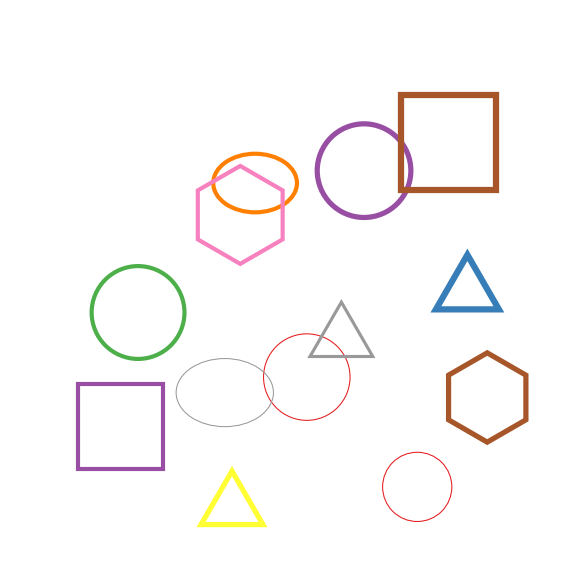[{"shape": "circle", "thickness": 0.5, "radius": 0.37, "center": [0.531, 0.346]}, {"shape": "circle", "thickness": 0.5, "radius": 0.3, "center": [0.722, 0.156]}, {"shape": "triangle", "thickness": 3, "radius": 0.31, "center": [0.809, 0.495]}, {"shape": "circle", "thickness": 2, "radius": 0.4, "center": [0.239, 0.458]}, {"shape": "circle", "thickness": 2.5, "radius": 0.41, "center": [0.63, 0.704]}, {"shape": "square", "thickness": 2, "radius": 0.37, "center": [0.208, 0.261]}, {"shape": "oval", "thickness": 2, "radius": 0.36, "center": [0.442, 0.682]}, {"shape": "triangle", "thickness": 2.5, "radius": 0.31, "center": [0.402, 0.122]}, {"shape": "hexagon", "thickness": 2.5, "radius": 0.39, "center": [0.844, 0.311]}, {"shape": "square", "thickness": 3, "radius": 0.41, "center": [0.777, 0.752]}, {"shape": "hexagon", "thickness": 2, "radius": 0.42, "center": [0.416, 0.627]}, {"shape": "triangle", "thickness": 1.5, "radius": 0.31, "center": [0.591, 0.413]}, {"shape": "oval", "thickness": 0.5, "radius": 0.42, "center": [0.389, 0.319]}]